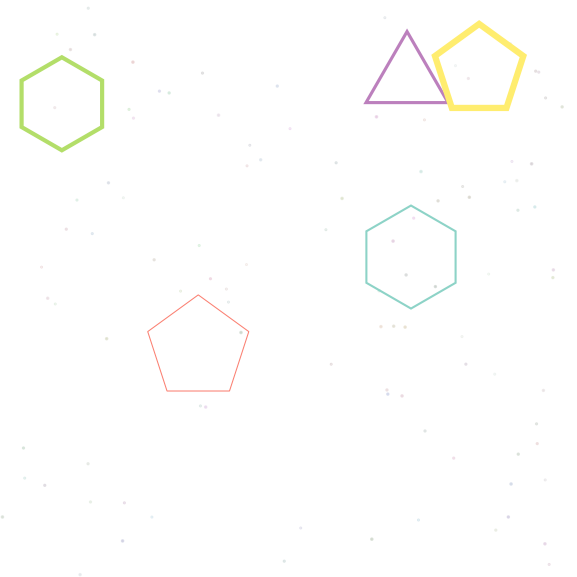[{"shape": "hexagon", "thickness": 1, "radius": 0.45, "center": [0.712, 0.554]}, {"shape": "pentagon", "thickness": 0.5, "radius": 0.46, "center": [0.343, 0.396]}, {"shape": "hexagon", "thickness": 2, "radius": 0.4, "center": [0.107, 0.819]}, {"shape": "triangle", "thickness": 1.5, "radius": 0.41, "center": [0.705, 0.862]}, {"shape": "pentagon", "thickness": 3, "radius": 0.4, "center": [0.83, 0.877]}]